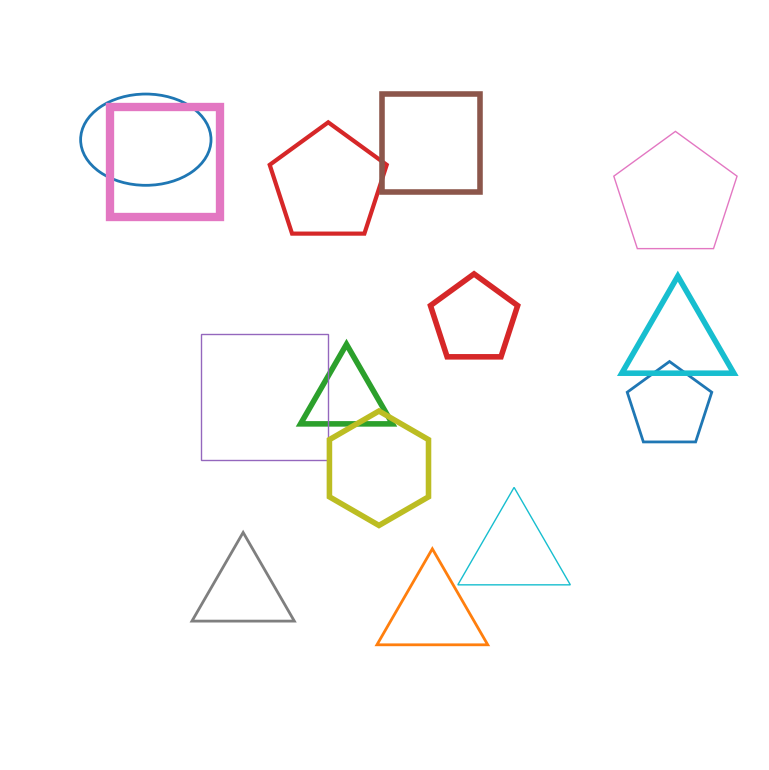[{"shape": "oval", "thickness": 1, "radius": 0.42, "center": [0.189, 0.819]}, {"shape": "pentagon", "thickness": 1, "radius": 0.29, "center": [0.869, 0.473]}, {"shape": "triangle", "thickness": 1, "radius": 0.42, "center": [0.561, 0.204]}, {"shape": "triangle", "thickness": 2, "radius": 0.34, "center": [0.45, 0.484]}, {"shape": "pentagon", "thickness": 1.5, "radius": 0.4, "center": [0.426, 0.761]}, {"shape": "pentagon", "thickness": 2, "radius": 0.3, "center": [0.616, 0.585]}, {"shape": "square", "thickness": 0.5, "radius": 0.41, "center": [0.344, 0.484]}, {"shape": "square", "thickness": 2, "radius": 0.32, "center": [0.559, 0.814]}, {"shape": "square", "thickness": 3, "radius": 0.36, "center": [0.214, 0.79]}, {"shape": "pentagon", "thickness": 0.5, "radius": 0.42, "center": [0.877, 0.745]}, {"shape": "triangle", "thickness": 1, "radius": 0.38, "center": [0.316, 0.232]}, {"shape": "hexagon", "thickness": 2, "radius": 0.37, "center": [0.492, 0.392]}, {"shape": "triangle", "thickness": 2, "radius": 0.42, "center": [0.88, 0.557]}, {"shape": "triangle", "thickness": 0.5, "radius": 0.42, "center": [0.668, 0.283]}]